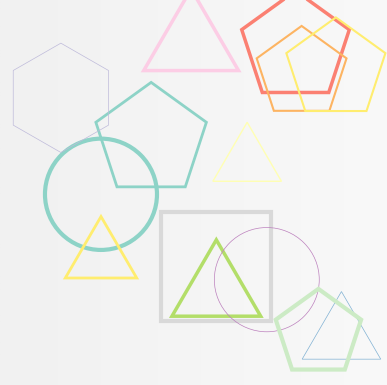[{"shape": "pentagon", "thickness": 2, "radius": 0.75, "center": [0.39, 0.636]}, {"shape": "circle", "thickness": 3, "radius": 0.72, "center": [0.261, 0.495]}, {"shape": "triangle", "thickness": 1, "radius": 0.51, "center": [0.638, 0.58]}, {"shape": "hexagon", "thickness": 0.5, "radius": 0.71, "center": [0.157, 0.746]}, {"shape": "pentagon", "thickness": 2.5, "radius": 0.73, "center": [0.763, 0.878]}, {"shape": "triangle", "thickness": 0.5, "radius": 0.59, "center": [0.881, 0.126]}, {"shape": "pentagon", "thickness": 1.5, "radius": 0.61, "center": [0.778, 0.811]}, {"shape": "triangle", "thickness": 2.5, "radius": 0.66, "center": [0.558, 0.245]}, {"shape": "triangle", "thickness": 2.5, "radius": 0.71, "center": [0.493, 0.887]}, {"shape": "square", "thickness": 3, "radius": 0.71, "center": [0.558, 0.309]}, {"shape": "circle", "thickness": 0.5, "radius": 0.68, "center": [0.689, 0.274]}, {"shape": "pentagon", "thickness": 3, "radius": 0.58, "center": [0.822, 0.134]}, {"shape": "pentagon", "thickness": 1.5, "radius": 0.67, "center": [0.867, 0.82]}, {"shape": "triangle", "thickness": 2, "radius": 0.53, "center": [0.261, 0.331]}]